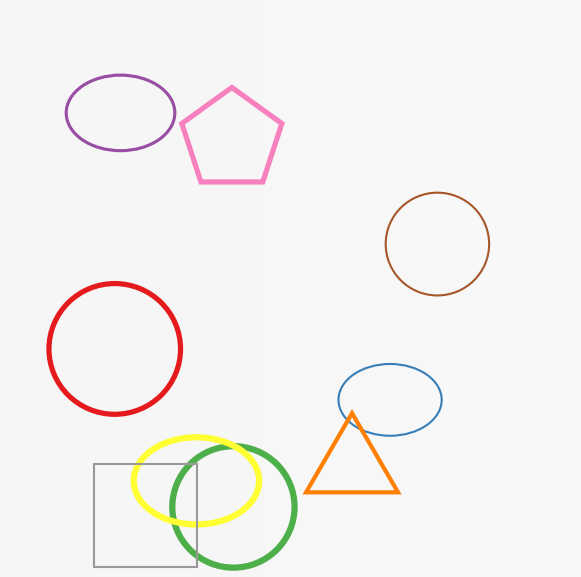[{"shape": "circle", "thickness": 2.5, "radius": 0.57, "center": [0.197, 0.395]}, {"shape": "oval", "thickness": 1, "radius": 0.44, "center": [0.671, 0.307]}, {"shape": "circle", "thickness": 3, "radius": 0.53, "center": [0.402, 0.121]}, {"shape": "oval", "thickness": 1.5, "radius": 0.47, "center": [0.207, 0.804]}, {"shape": "triangle", "thickness": 2, "radius": 0.46, "center": [0.606, 0.192]}, {"shape": "oval", "thickness": 3, "radius": 0.54, "center": [0.338, 0.166]}, {"shape": "circle", "thickness": 1, "radius": 0.44, "center": [0.753, 0.577]}, {"shape": "pentagon", "thickness": 2.5, "radius": 0.45, "center": [0.399, 0.757]}, {"shape": "square", "thickness": 1, "radius": 0.44, "center": [0.25, 0.106]}]